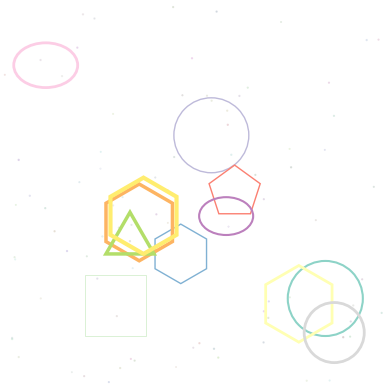[{"shape": "circle", "thickness": 1.5, "radius": 0.49, "center": [0.845, 0.225]}, {"shape": "hexagon", "thickness": 2, "radius": 0.5, "center": [0.776, 0.211]}, {"shape": "circle", "thickness": 1, "radius": 0.49, "center": [0.549, 0.649]}, {"shape": "pentagon", "thickness": 1, "radius": 0.35, "center": [0.609, 0.501]}, {"shape": "hexagon", "thickness": 1, "radius": 0.39, "center": [0.47, 0.341]}, {"shape": "hexagon", "thickness": 2.5, "radius": 0.5, "center": [0.362, 0.422]}, {"shape": "triangle", "thickness": 2.5, "radius": 0.36, "center": [0.338, 0.377]}, {"shape": "oval", "thickness": 2, "radius": 0.42, "center": [0.119, 0.831]}, {"shape": "circle", "thickness": 2, "radius": 0.39, "center": [0.868, 0.136]}, {"shape": "oval", "thickness": 1.5, "radius": 0.35, "center": [0.587, 0.439]}, {"shape": "square", "thickness": 0.5, "radius": 0.4, "center": [0.301, 0.205]}, {"shape": "hexagon", "thickness": 3, "radius": 0.5, "center": [0.373, 0.439]}]